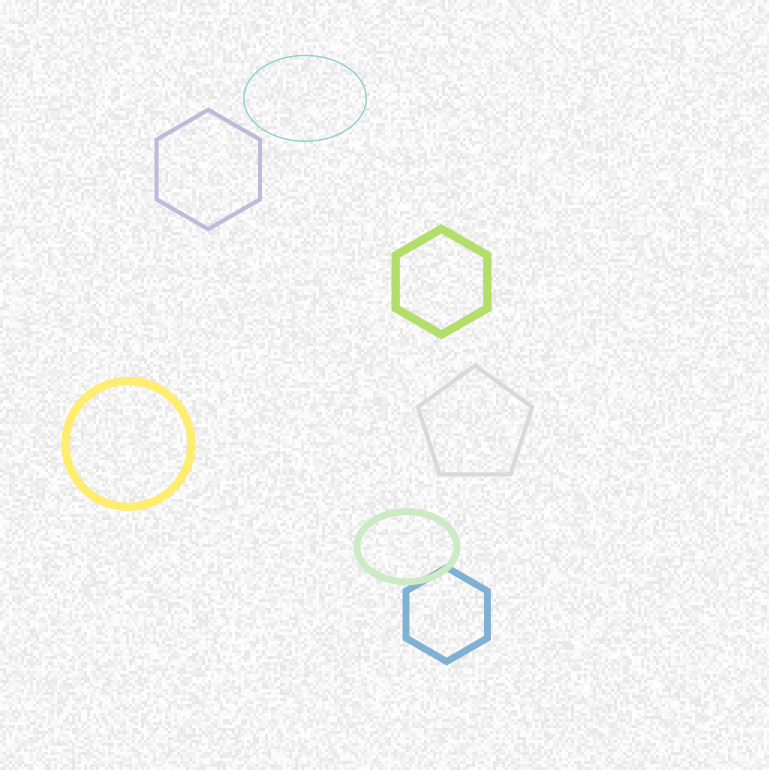[{"shape": "oval", "thickness": 0.5, "radius": 0.4, "center": [0.396, 0.872]}, {"shape": "hexagon", "thickness": 1.5, "radius": 0.39, "center": [0.27, 0.78]}, {"shape": "hexagon", "thickness": 2.5, "radius": 0.31, "center": [0.58, 0.202]}, {"shape": "hexagon", "thickness": 3, "radius": 0.34, "center": [0.573, 0.634]}, {"shape": "pentagon", "thickness": 1.5, "radius": 0.39, "center": [0.617, 0.447]}, {"shape": "oval", "thickness": 2.5, "radius": 0.33, "center": [0.529, 0.29]}, {"shape": "circle", "thickness": 3, "radius": 0.41, "center": [0.167, 0.424]}]